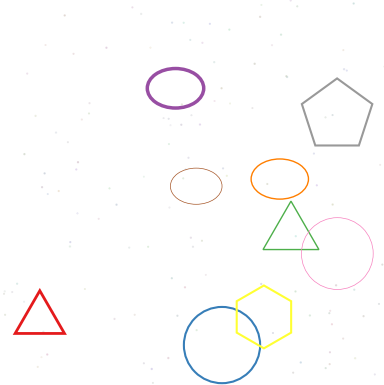[{"shape": "triangle", "thickness": 2, "radius": 0.37, "center": [0.103, 0.171]}, {"shape": "circle", "thickness": 1.5, "radius": 0.5, "center": [0.577, 0.104]}, {"shape": "triangle", "thickness": 1, "radius": 0.42, "center": [0.756, 0.394]}, {"shape": "oval", "thickness": 2.5, "radius": 0.37, "center": [0.456, 0.771]}, {"shape": "oval", "thickness": 1, "radius": 0.37, "center": [0.727, 0.535]}, {"shape": "hexagon", "thickness": 1.5, "radius": 0.41, "center": [0.686, 0.177]}, {"shape": "oval", "thickness": 0.5, "radius": 0.34, "center": [0.51, 0.516]}, {"shape": "circle", "thickness": 0.5, "radius": 0.47, "center": [0.876, 0.341]}, {"shape": "pentagon", "thickness": 1.5, "radius": 0.48, "center": [0.876, 0.7]}]